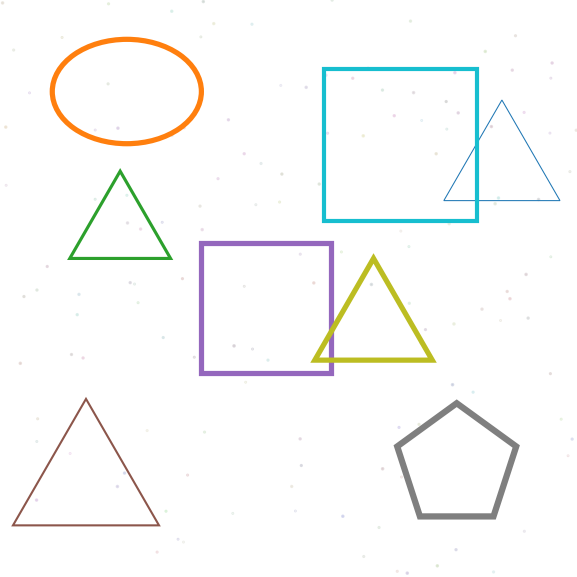[{"shape": "triangle", "thickness": 0.5, "radius": 0.58, "center": [0.869, 0.71]}, {"shape": "oval", "thickness": 2.5, "radius": 0.65, "center": [0.22, 0.841]}, {"shape": "triangle", "thickness": 1.5, "radius": 0.5, "center": [0.208, 0.602]}, {"shape": "square", "thickness": 2.5, "radius": 0.56, "center": [0.461, 0.466]}, {"shape": "triangle", "thickness": 1, "radius": 0.73, "center": [0.149, 0.162]}, {"shape": "pentagon", "thickness": 3, "radius": 0.54, "center": [0.791, 0.193]}, {"shape": "triangle", "thickness": 2.5, "radius": 0.59, "center": [0.647, 0.434]}, {"shape": "square", "thickness": 2, "radius": 0.66, "center": [0.693, 0.748]}]